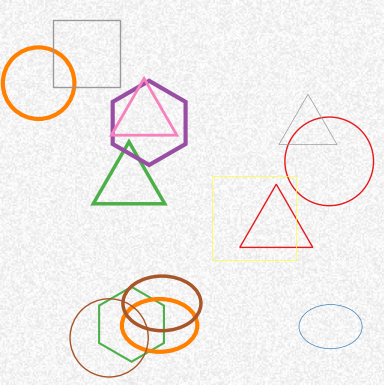[{"shape": "triangle", "thickness": 1, "radius": 0.55, "center": [0.718, 0.412]}, {"shape": "circle", "thickness": 1, "radius": 0.58, "center": [0.855, 0.581]}, {"shape": "oval", "thickness": 0.5, "radius": 0.41, "center": [0.859, 0.152]}, {"shape": "triangle", "thickness": 2.5, "radius": 0.54, "center": [0.335, 0.524]}, {"shape": "hexagon", "thickness": 1.5, "radius": 0.49, "center": [0.342, 0.158]}, {"shape": "hexagon", "thickness": 3, "radius": 0.55, "center": [0.387, 0.681]}, {"shape": "oval", "thickness": 3, "radius": 0.49, "center": [0.415, 0.155]}, {"shape": "circle", "thickness": 3, "radius": 0.46, "center": [0.1, 0.784]}, {"shape": "square", "thickness": 0.5, "radius": 0.54, "center": [0.66, 0.433]}, {"shape": "circle", "thickness": 1, "radius": 0.51, "center": [0.283, 0.122]}, {"shape": "oval", "thickness": 2.5, "radius": 0.51, "center": [0.421, 0.212]}, {"shape": "triangle", "thickness": 2, "radius": 0.49, "center": [0.374, 0.698]}, {"shape": "triangle", "thickness": 0.5, "radius": 0.44, "center": [0.8, 0.668]}, {"shape": "square", "thickness": 1, "radius": 0.43, "center": [0.226, 0.861]}]